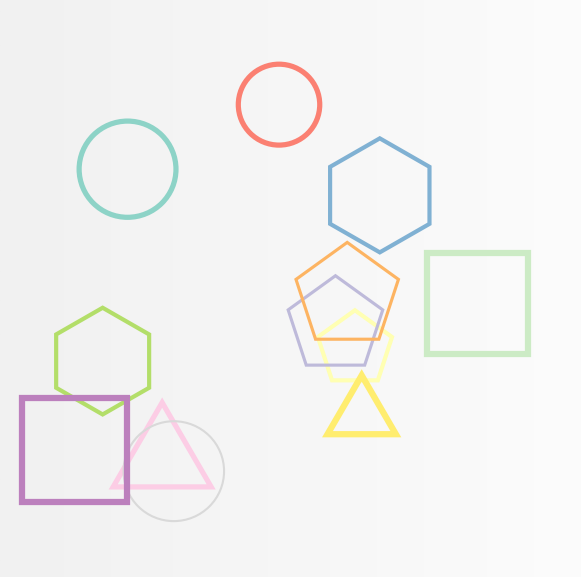[{"shape": "circle", "thickness": 2.5, "radius": 0.42, "center": [0.219, 0.706]}, {"shape": "pentagon", "thickness": 2, "radius": 0.34, "center": [0.611, 0.395]}, {"shape": "pentagon", "thickness": 1.5, "radius": 0.43, "center": [0.577, 0.436]}, {"shape": "circle", "thickness": 2.5, "radius": 0.35, "center": [0.48, 0.818]}, {"shape": "hexagon", "thickness": 2, "radius": 0.49, "center": [0.653, 0.661]}, {"shape": "pentagon", "thickness": 1.5, "radius": 0.46, "center": [0.597, 0.487]}, {"shape": "hexagon", "thickness": 2, "radius": 0.46, "center": [0.177, 0.374]}, {"shape": "triangle", "thickness": 2.5, "radius": 0.49, "center": [0.279, 0.205]}, {"shape": "circle", "thickness": 1, "radius": 0.43, "center": [0.299, 0.183]}, {"shape": "square", "thickness": 3, "radius": 0.45, "center": [0.128, 0.22]}, {"shape": "square", "thickness": 3, "radius": 0.44, "center": [0.821, 0.474]}, {"shape": "triangle", "thickness": 3, "radius": 0.34, "center": [0.622, 0.281]}]